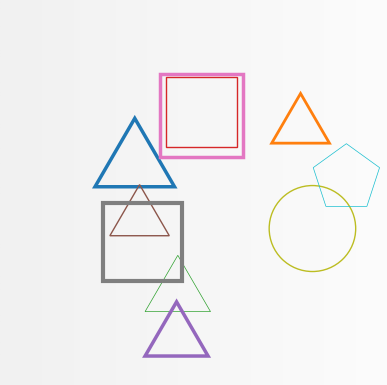[{"shape": "triangle", "thickness": 2.5, "radius": 0.59, "center": [0.348, 0.574]}, {"shape": "triangle", "thickness": 2, "radius": 0.43, "center": [0.776, 0.671]}, {"shape": "triangle", "thickness": 0.5, "radius": 0.49, "center": [0.459, 0.239]}, {"shape": "square", "thickness": 1, "radius": 0.46, "center": [0.521, 0.709]}, {"shape": "triangle", "thickness": 2.5, "radius": 0.47, "center": [0.456, 0.122]}, {"shape": "triangle", "thickness": 1, "radius": 0.44, "center": [0.36, 0.432]}, {"shape": "square", "thickness": 2.5, "radius": 0.54, "center": [0.52, 0.7]}, {"shape": "square", "thickness": 3, "radius": 0.51, "center": [0.369, 0.372]}, {"shape": "circle", "thickness": 1, "radius": 0.56, "center": [0.806, 0.406]}, {"shape": "pentagon", "thickness": 0.5, "radius": 0.45, "center": [0.894, 0.537]}]